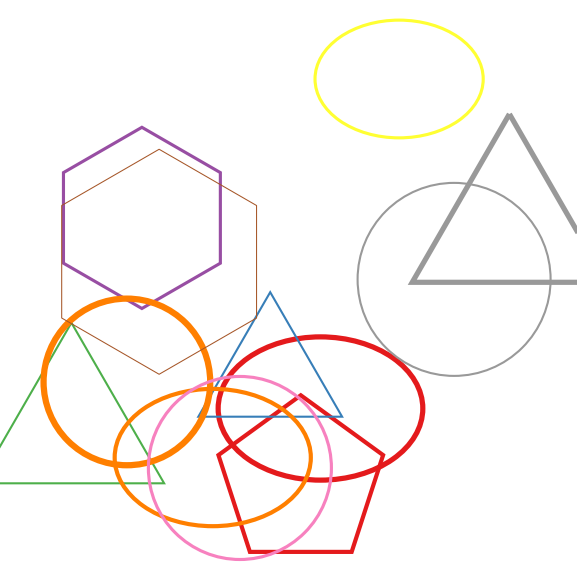[{"shape": "pentagon", "thickness": 2, "radius": 0.75, "center": [0.521, 0.165]}, {"shape": "oval", "thickness": 2.5, "radius": 0.89, "center": [0.555, 0.292]}, {"shape": "triangle", "thickness": 1, "radius": 0.72, "center": [0.468, 0.349]}, {"shape": "triangle", "thickness": 1, "radius": 0.93, "center": [0.124, 0.255]}, {"shape": "hexagon", "thickness": 1.5, "radius": 0.78, "center": [0.246, 0.622]}, {"shape": "circle", "thickness": 3, "radius": 0.72, "center": [0.22, 0.338]}, {"shape": "oval", "thickness": 2, "radius": 0.85, "center": [0.368, 0.207]}, {"shape": "oval", "thickness": 1.5, "radius": 0.73, "center": [0.691, 0.862]}, {"shape": "hexagon", "thickness": 0.5, "radius": 0.97, "center": [0.276, 0.546]}, {"shape": "circle", "thickness": 1.5, "radius": 0.79, "center": [0.415, 0.189]}, {"shape": "circle", "thickness": 1, "radius": 0.84, "center": [0.786, 0.515]}, {"shape": "triangle", "thickness": 2.5, "radius": 0.97, "center": [0.882, 0.607]}]